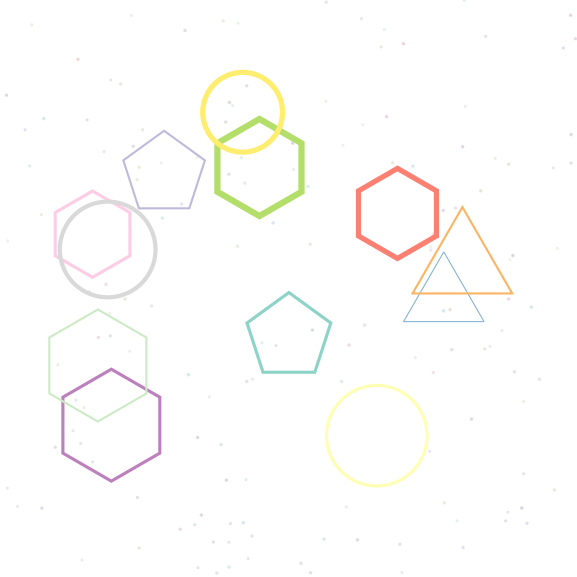[{"shape": "pentagon", "thickness": 1.5, "radius": 0.38, "center": [0.5, 0.416]}, {"shape": "circle", "thickness": 1.5, "radius": 0.44, "center": [0.652, 0.245]}, {"shape": "pentagon", "thickness": 1, "radius": 0.37, "center": [0.284, 0.698]}, {"shape": "hexagon", "thickness": 2.5, "radius": 0.39, "center": [0.688, 0.63]}, {"shape": "triangle", "thickness": 0.5, "radius": 0.4, "center": [0.768, 0.482]}, {"shape": "triangle", "thickness": 1, "radius": 0.5, "center": [0.801, 0.541]}, {"shape": "hexagon", "thickness": 3, "radius": 0.42, "center": [0.449, 0.709]}, {"shape": "hexagon", "thickness": 1.5, "radius": 0.37, "center": [0.16, 0.594]}, {"shape": "circle", "thickness": 2, "radius": 0.41, "center": [0.186, 0.567]}, {"shape": "hexagon", "thickness": 1.5, "radius": 0.48, "center": [0.193, 0.263]}, {"shape": "hexagon", "thickness": 1, "radius": 0.48, "center": [0.169, 0.366]}, {"shape": "circle", "thickness": 2.5, "radius": 0.35, "center": [0.42, 0.805]}]